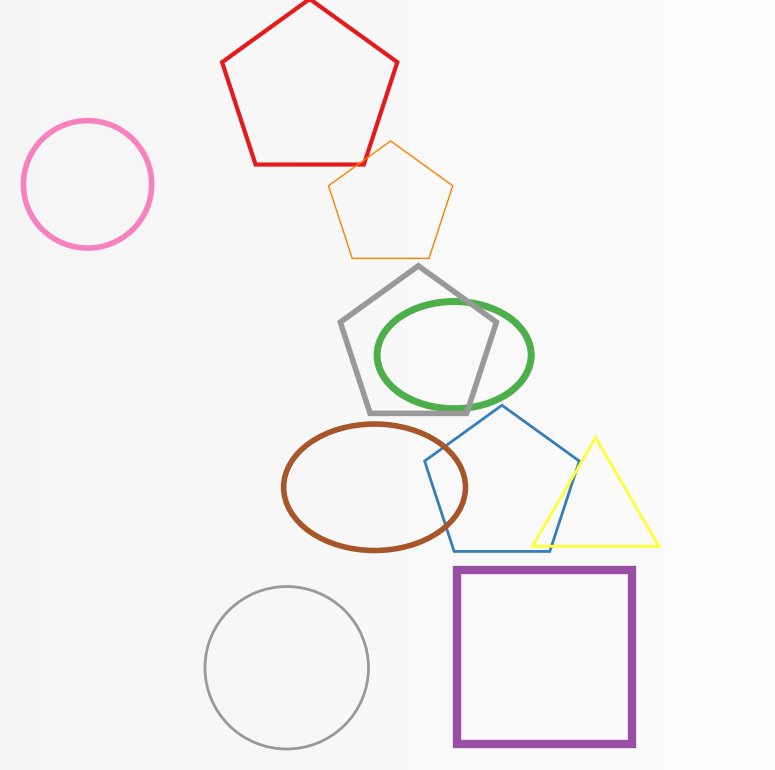[{"shape": "pentagon", "thickness": 1.5, "radius": 0.59, "center": [0.4, 0.882]}, {"shape": "pentagon", "thickness": 1, "radius": 0.52, "center": [0.648, 0.369]}, {"shape": "oval", "thickness": 2.5, "radius": 0.5, "center": [0.586, 0.539]}, {"shape": "square", "thickness": 3, "radius": 0.56, "center": [0.703, 0.146]}, {"shape": "pentagon", "thickness": 0.5, "radius": 0.42, "center": [0.504, 0.733]}, {"shape": "triangle", "thickness": 1, "radius": 0.47, "center": [0.769, 0.338]}, {"shape": "oval", "thickness": 2, "radius": 0.59, "center": [0.483, 0.367]}, {"shape": "circle", "thickness": 2, "radius": 0.41, "center": [0.113, 0.761]}, {"shape": "pentagon", "thickness": 2, "radius": 0.53, "center": [0.54, 0.549]}, {"shape": "circle", "thickness": 1, "radius": 0.53, "center": [0.37, 0.133]}]